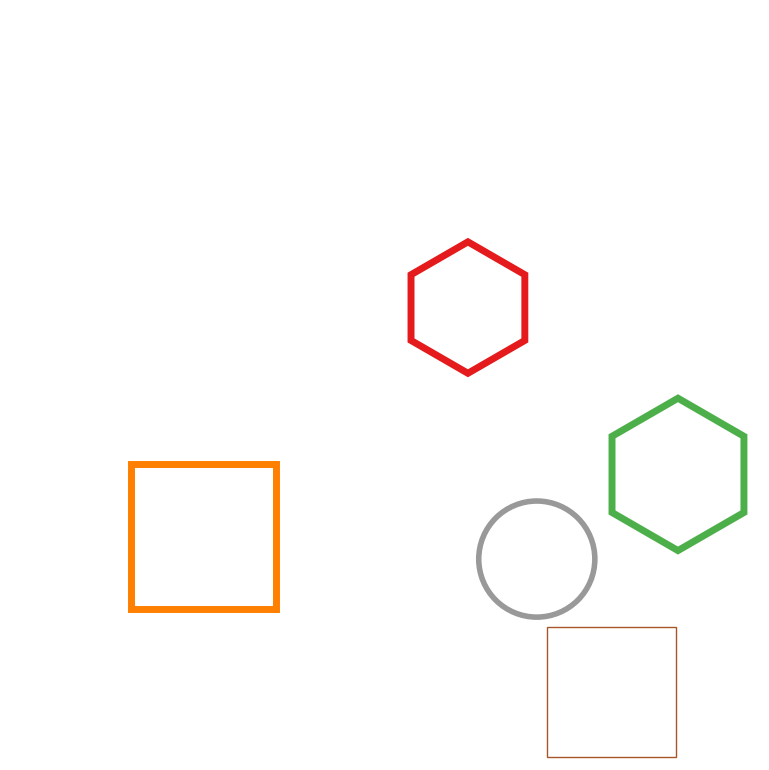[{"shape": "hexagon", "thickness": 2.5, "radius": 0.43, "center": [0.608, 0.601]}, {"shape": "hexagon", "thickness": 2.5, "radius": 0.49, "center": [0.88, 0.384]}, {"shape": "square", "thickness": 2.5, "radius": 0.47, "center": [0.264, 0.303]}, {"shape": "square", "thickness": 0.5, "radius": 0.42, "center": [0.794, 0.102]}, {"shape": "circle", "thickness": 2, "radius": 0.38, "center": [0.697, 0.274]}]